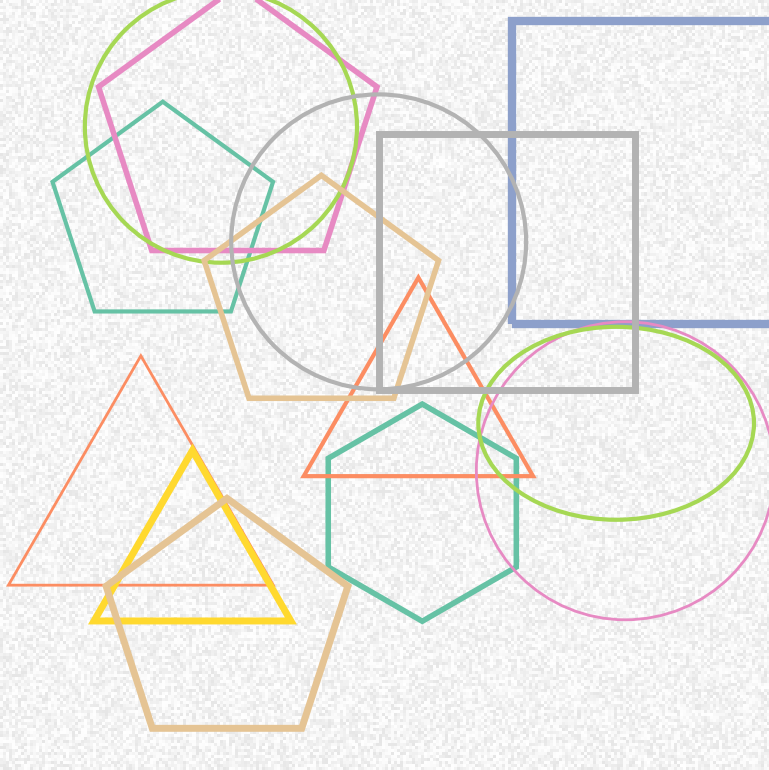[{"shape": "hexagon", "thickness": 2, "radius": 0.71, "center": [0.548, 0.334]}, {"shape": "pentagon", "thickness": 1.5, "radius": 0.75, "center": [0.211, 0.717]}, {"shape": "triangle", "thickness": 1, "radius": 0.99, "center": [0.183, 0.339]}, {"shape": "triangle", "thickness": 1.5, "radius": 0.86, "center": [0.543, 0.468]}, {"shape": "square", "thickness": 3, "radius": 0.98, "center": [0.862, 0.776]}, {"shape": "pentagon", "thickness": 2, "radius": 0.95, "center": [0.309, 0.828]}, {"shape": "circle", "thickness": 1, "radius": 0.97, "center": [0.812, 0.389]}, {"shape": "circle", "thickness": 1.5, "radius": 0.88, "center": [0.287, 0.836]}, {"shape": "oval", "thickness": 1.5, "radius": 0.89, "center": [0.8, 0.45]}, {"shape": "triangle", "thickness": 2.5, "radius": 0.74, "center": [0.25, 0.267]}, {"shape": "pentagon", "thickness": 2, "radius": 0.8, "center": [0.417, 0.612]}, {"shape": "pentagon", "thickness": 2.5, "radius": 0.83, "center": [0.295, 0.188]}, {"shape": "square", "thickness": 2.5, "radius": 0.83, "center": [0.658, 0.66]}, {"shape": "circle", "thickness": 1.5, "radius": 0.96, "center": [0.492, 0.686]}]